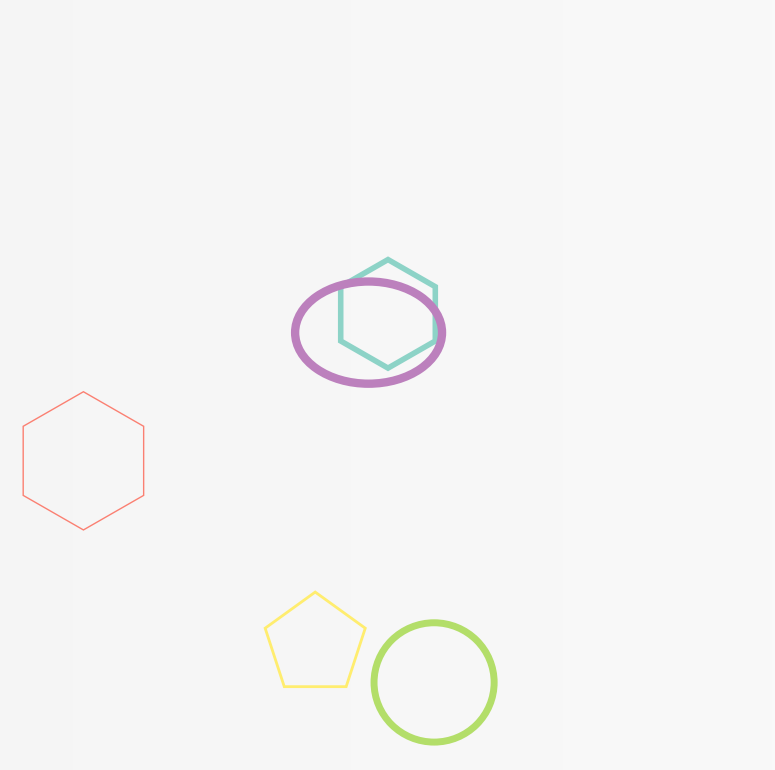[{"shape": "hexagon", "thickness": 2, "radius": 0.35, "center": [0.501, 0.592]}, {"shape": "hexagon", "thickness": 0.5, "radius": 0.45, "center": [0.108, 0.402]}, {"shape": "circle", "thickness": 2.5, "radius": 0.39, "center": [0.56, 0.114]}, {"shape": "oval", "thickness": 3, "radius": 0.47, "center": [0.476, 0.568]}, {"shape": "pentagon", "thickness": 1, "radius": 0.34, "center": [0.407, 0.163]}]